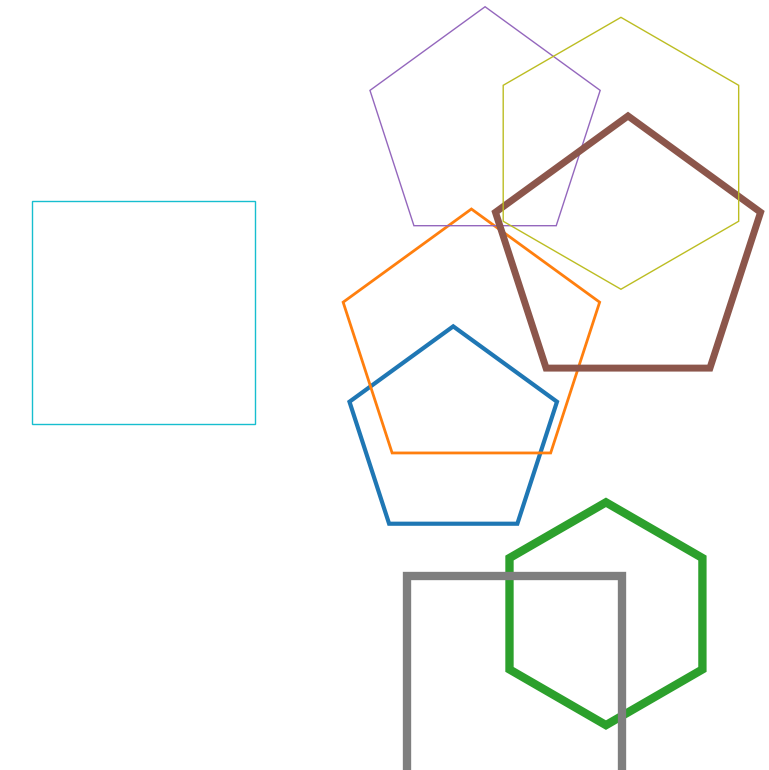[{"shape": "pentagon", "thickness": 1.5, "radius": 0.71, "center": [0.589, 0.434]}, {"shape": "pentagon", "thickness": 1, "radius": 0.88, "center": [0.612, 0.553]}, {"shape": "hexagon", "thickness": 3, "radius": 0.72, "center": [0.787, 0.203]}, {"shape": "pentagon", "thickness": 0.5, "radius": 0.79, "center": [0.63, 0.834]}, {"shape": "pentagon", "thickness": 2.5, "radius": 0.91, "center": [0.816, 0.668]}, {"shape": "square", "thickness": 3, "radius": 0.7, "center": [0.668, 0.113]}, {"shape": "hexagon", "thickness": 0.5, "radius": 0.88, "center": [0.806, 0.801]}, {"shape": "square", "thickness": 0.5, "radius": 0.72, "center": [0.186, 0.594]}]